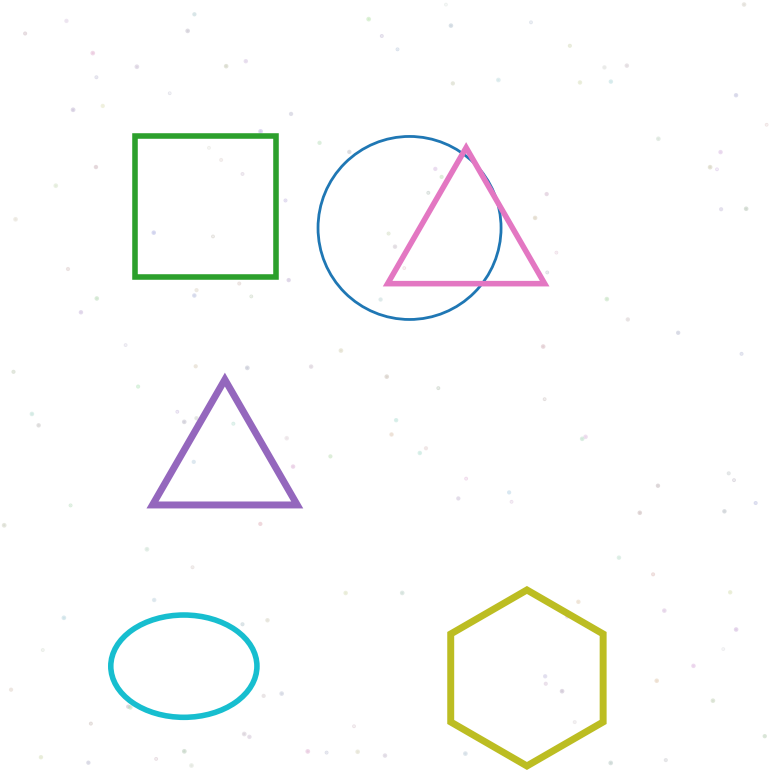[{"shape": "circle", "thickness": 1, "radius": 0.59, "center": [0.532, 0.704]}, {"shape": "square", "thickness": 2, "radius": 0.46, "center": [0.266, 0.732]}, {"shape": "triangle", "thickness": 2.5, "radius": 0.54, "center": [0.292, 0.398]}, {"shape": "triangle", "thickness": 2, "radius": 0.59, "center": [0.605, 0.69]}, {"shape": "hexagon", "thickness": 2.5, "radius": 0.57, "center": [0.684, 0.12]}, {"shape": "oval", "thickness": 2, "radius": 0.47, "center": [0.239, 0.135]}]